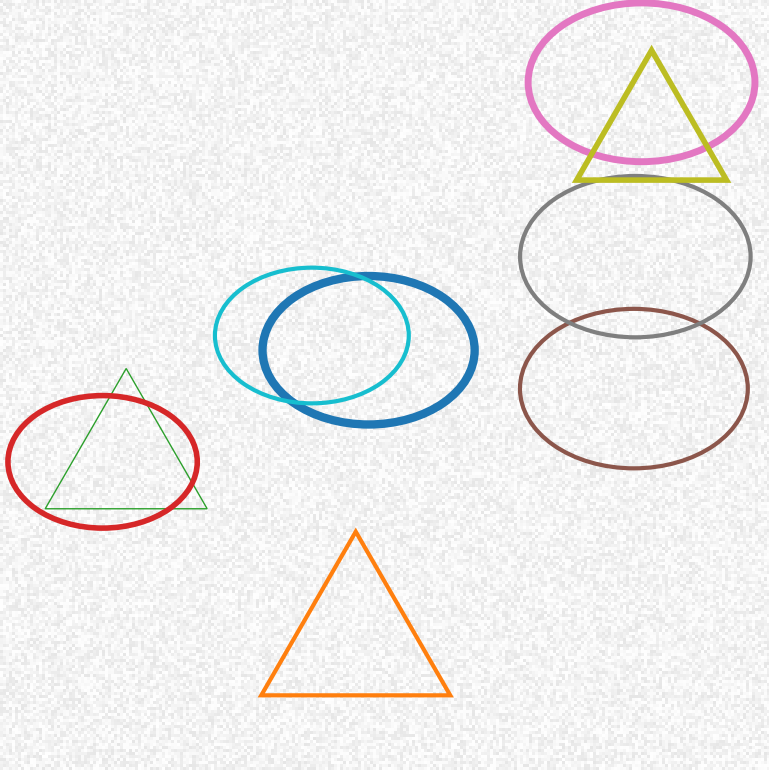[{"shape": "oval", "thickness": 3, "radius": 0.69, "center": [0.479, 0.545]}, {"shape": "triangle", "thickness": 1.5, "radius": 0.71, "center": [0.462, 0.168]}, {"shape": "triangle", "thickness": 0.5, "radius": 0.61, "center": [0.164, 0.4]}, {"shape": "oval", "thickness": 2, "radius": 0.61, "center": [0.133, 0.4]}, {"shape": "oval", "thickness": 1.5, "radius": 0.74, "center": [0.823, 0.495]}, {"shape": "oval", "thickness": 2.5, "radius": 0.74, "center": [0.833, 0.893]}, {"shape": "oval", "thickness": 1.5, "radius": 0.75, "center": [0.825, 0.667]}, {"shape": "triangle", "thickness": 2, "radius": 0.56, "center": [0.846, 0.822]}, {"shape": "oval", "thickness": 1.5, "radius": 0.63, "center": [0.405, 0.564]}]